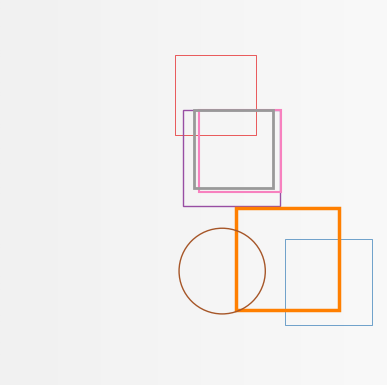[{"shape": "square", "thickness": 0.5, "radius": 0.52, "center": [0.557, 0.754]}, {"shape": "square", "thickness": 0.5, "radius": 0.56, "center": [0.847, 0.268]}, {"shape": "square", "thickness": 1, "radius": 0.63, "center": [0.598, 0.59]}, {"shape": "square", "thickness": 2.5, "radius": 0.67, "center": [0.742, 0.328]}, {"shape": "circle", "thickness": 1, "radius": 0.56, "center": [0.573, 0.296]}, {"shape": "square", "thickness": 1.5, "radius": 0.53, "center": [0.62, 0.608]}, {"shape": "square", "thickness": 2, "radius": 0.51, "center": [0.603, 0.613]}]